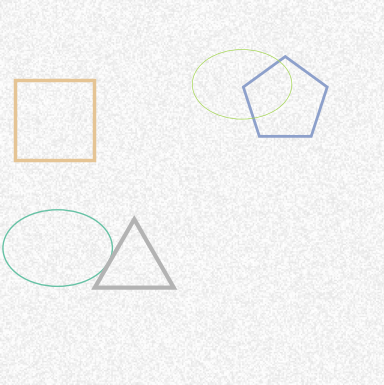[{"shape": "oval", "thickness": 1, "radius": 0.71, "center": [0.15, 0.356]}, {"shape": "pentagon", "thickness": 2, "radius": 0.57, "center": [0.741, 0.739]}, {"shape": "oval", "thickness": 0.5, "radius": 0.65, "center": [0.629, 0.781]}, {"shape": "square", "thickness": 2.5, "radius": 0.52, "center": [0.141, 0.687]}, {"shape": "triangle", "thickness": 3, "radius": 0.59, "center": [0.349, 0.312]}]